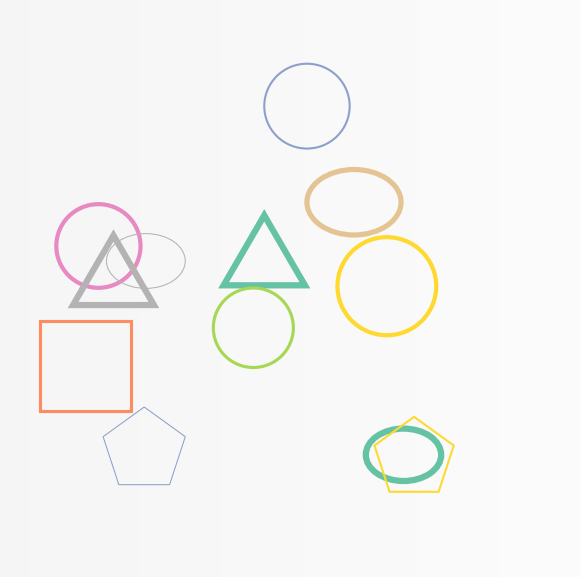[{"shape": "triangle", "thickness": 3, "radius": 0.4, "center": [0.455, 0.545]}, {"shape": "oval", "thickness": 3, "radius": 0.32, "center": [0.694, 0.212]}, {"shape": "square", "thickness": 1.5, "radius": 0.39, "center": [0.146, 0.365]}, {"shape": "pentagon", "thickness": 0.5, "radius": 0.37, "center": [0.248, 0.22]}, {"shape": "circle", "thickness": 1, "radius": 0.37, "center": [0.528, 0.815]}, {"shape": "circle", "thickness": 2, "radius": 0.36, "center": [0.169, 0.573]}, {"shape": "circle", "thickness": 1.5, "radius": 0.34, "center": [0.436, 0.432]}, {"shape": "circle", "thickness": 2, "radius": 0.42, "center": [0.666, 0.504]}, {"shape": "pentagon", "thickness": 1, "radius": 0.36, "center": [0.712, 0.206]}, {"shape": "oval", "thickness": 2.5, "radius": 0.4, "center": [0.609, 0.649]}, {"shape": "oval", "thickness": 0.5, "radius": 0.34, "center": [0.251, 0.547]}, {"shape": "triangle", "thickness": 3, "radius": 0.4, "center": [0.195, 0.511]}]